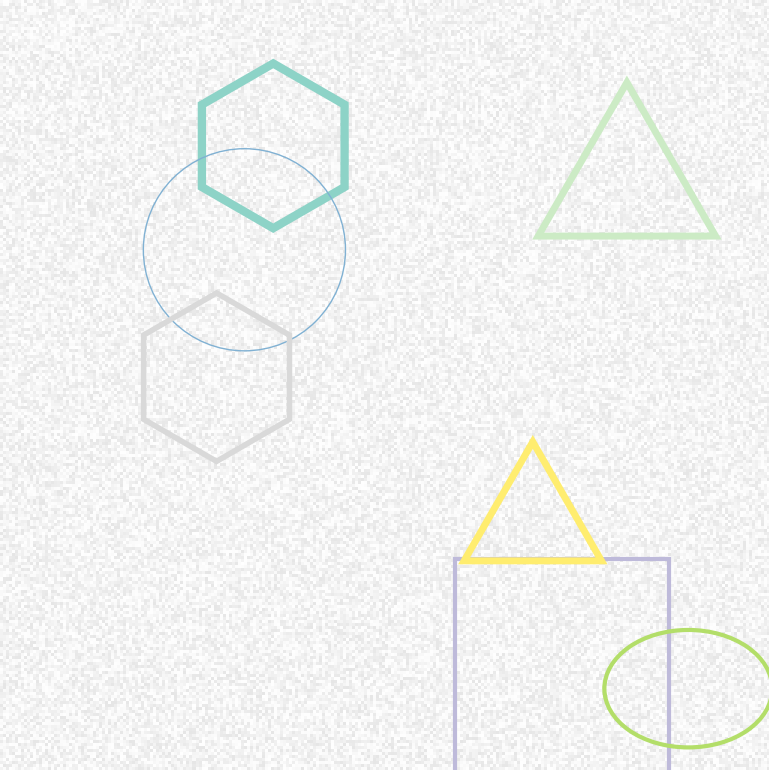[{"shape": "hexagon", "thickness": 3, "radius": 0.53, "center": [0.355, 0.811]}, {"shape": "square", "thickness": 1.5, "radius": 0.69, "center": [0.73, 0.135]}, {"shape": "circle", "thickness": 0.5, "radius": 0.66, "center": [0.317, 0.676]}, {"shape": "oval", "thickness": 1.5, "radius": 0.54, "center": [0.894, 0.106]}, {"shape": "hexagon", "thickness": 2, "radius": 0.55, "center": [0.281, 0.51]}, {"shape": "triangle", "thickness": 2.5, "radius": 0.66, "center": [0.814, 0.76]}, {"shape": "triangle", "thickness": 2.5, "radius": 0.52, "center": [0.692, 0.323]}]